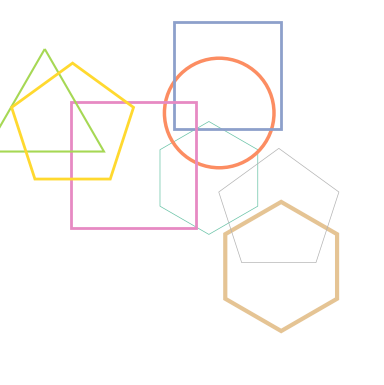[{"shape": "hexagon", "thickness": 0.5, "radius": 0.73, "center": [0.543, 0.538]}, {"shape": "circle", "thickness": 2.5, "radius": 0.71, "center": [0.569, 0.707]}, {"shape": "square", "thickness": 2, "radius": 0.7, "center": [0.592, 0.804]}, {"shape": "square", "thickness": 2, "radius": 0.81, "center": [0.347, 0.571]}, {"shape": "triangle", "thickness": 1.5, "radius": 0.89, "center": [0.116, 0.695]}, {"shape": "pentagon", "thickness": 2, "radius": 0.83, "center": [0.188, 0.67]}, {"shape": "hexagon", "thickness": 3, "radius": 0.84, "center": [0.73, 0.308]}, {"shape": "pentagon", "thickness": 0.5, "radius": 0.82, "center": [0.724, 0.451]}]